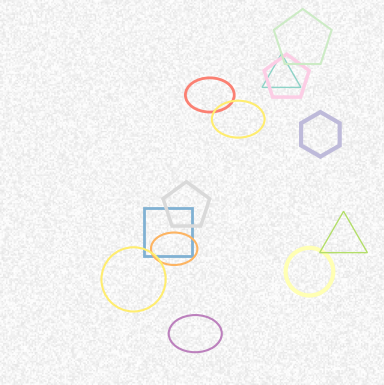[{"shape": "triangle", "thickness": 1, "radius": 0.29, "center": [0.731, 0.802]}, {"shape": "circle", "thickness": 3, "radius": 0.31, "center": [0.804, 0.294]}, {"shape": "hexagon", "thickness": 3, "radius": 0.29, "center": [0.832, 0.651]}, {"shape": "oval", "thickness": 2, "radius": 0.32, "center": [0.545, 0.753]}, {"shape": "square", "thickness": 2, "radius": 0.31, "center": [0.436, 0.398]}, {"shape": "oval", "thickness": 1.5, "radius": 0.3, "center": [0.452, 0.354]}, {"shape": "triangle", "thickness": 1, "radius": 0.36, "center": [0.892, 0.38]}, {"shape": "pentagon", "thickness": 2.5, "radius": 0.31, "center": [0.745, 0.798]}, {"shape": "pentagon", "thickness": 2.5, "radius": 0.32, "center": [0.484, 0.464]}, {"shape": "oval", "thickness": 1.5, "radius": 0.34, "center": [0.507, 0.133]}, {"shape": "pentagon", "thickness": 1.5, "radius": 0.4, "center": [0.786, 0.898]}, {"shape": "oval", "thickness": 1.5, "radius": 0.34, "center": [0.619, 0.691]}, {"shape": "circle", "thickness": 1.5, "radius": 0.42, "center": [0.347, 0.274]}]